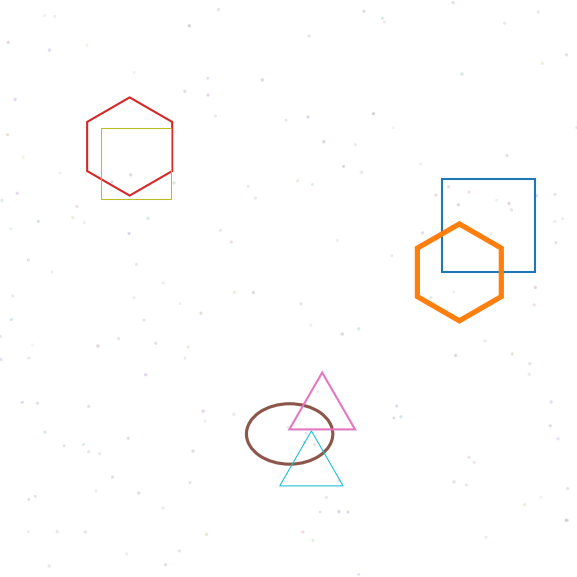[{"shape": "square", "thickness": 1, "radius": 0.4, "center": [0.845, 0.609]}, {"shape": "hexagon", "thickness": 2.5, "radius": 0.42, "center": [0.795, 0.528]}, {"shape": "hexagon", "thickness": 1, "radius": 0.43, "center": [0.225, 0.745]}, {"shape": "oval", "thickness": 1.5, "radius": 0.37, "center": [0.502, 0.248]}, {"shape": "triangle", "thickness": 1, "radius": 0.33, "center": [0.558, 0.288]}, {"shape": "square", "thickness": 0.5, "radius": 0.3, "center": [0.235, 0.716]}, {"shape": "triangle", "thickness": 0.5, "radius": 0.32, "center": [0.539, 0.189]}]